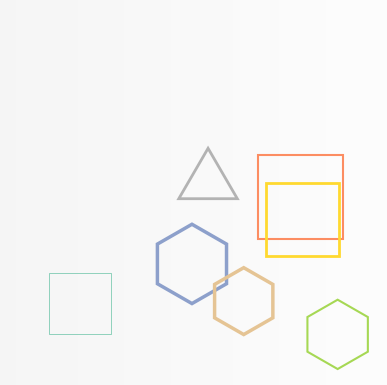[{"shape": "square", "thickness": 0.5, "radius": 0.4, "center": [0.206, 0.212]}, {"shape": "square", "thickness": 1.5, "radius": 0.54, "center": [0.775, 0.488]}, {"shape": "hexagon", "thickness": 2.5, "radius": 0.51, "center": [0.495, 0.315]}, {"shape": "hexagon", "thickness": 1.5, "radius": 0.45, "center": [0.871, 0.132]}, {"shape": "square", "thickness": 2, "radius": 0.47, "center": [0.78, 0.43]}, {"shape": "hexagon", "thickness": 2.5, "radius": 0.43, "center": [0.629, 0.218]}, {"shape": "triangle", "thickness": 2, "radius": 0.44, "center": [0.537, 0.528]}]